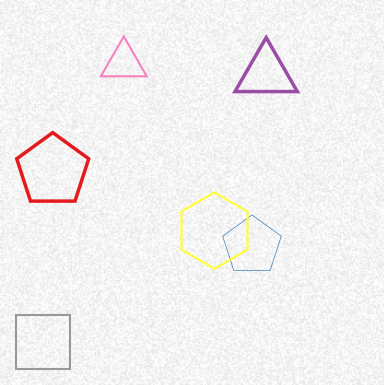[{"shape": "pentagon", "thickness": 2.5, "radius": 0.49, "center": [0.137, 0.557]}, {"shape": "pentagon", "thickness": 0.5, "radius": 0.4, "center": [0.654, 0.362]}, {"shape": "triangle", "thickness": 2.5, "radius": 0.47, "center": [0.691, 0.809]}, {"shape": "hexagon", "thickness": 1.5, "radius": 0.5, "center": [0.557, 0.401]}, {"shape": "triangle", "thickness": 1.5, "radius": 0.34, "center": [0.322, 0.836]}, {"shape": "square", "thickness": 1.5, "radius": 0.35, "center": [0.111, 0.111]}]